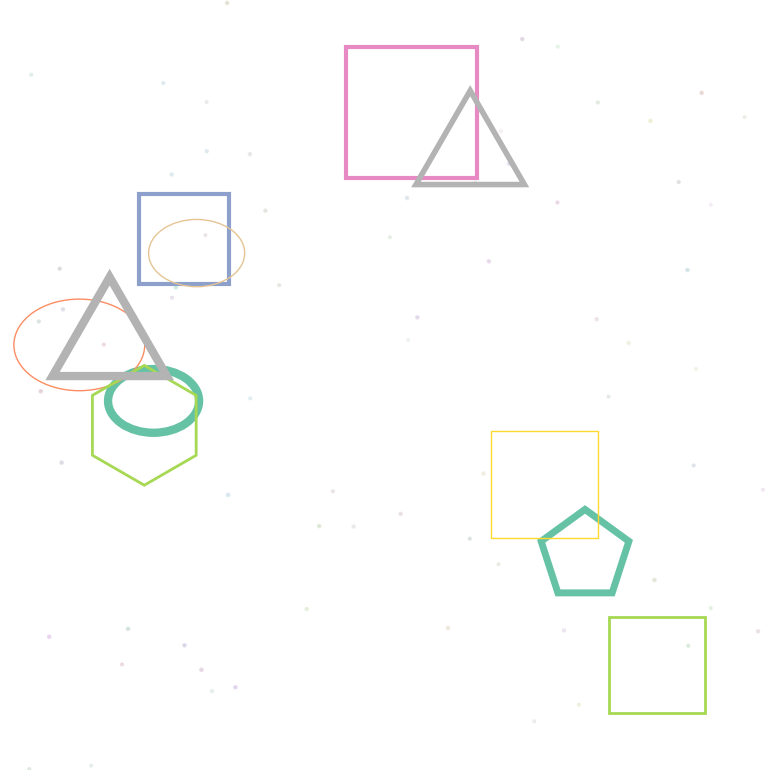[{"shape": "oval", "thickness": 3, "radius": 0.3, "center": [0.199, 0.479]}, {"shape": "pentagon", "thickness": 2.5, "radius": 0.3, "center": [0.76, 0.278]}, {"shape": "oval", "thickness": 0.5, "radius": 0.42, "center": [0.103, 0.552]}, {"shape": "square", "thickness": 1.5, "radius": 0.29, "center": [0.239, 0.69]}, {"shape": "square", "thickness": 1.5, "radius": 0.42, "center": [0.534, 0.854]}, {"shape": "hexagon", "thickness": 1, "radius": 0.39, "center": [0.187, 0.448]}, {"shape": "square", "thickness": 1, "radius": 0.31, "center": [0.854, 0.136]}, {"shape": "square", "thickness": 0.5, "radius": 0.35, "center": [0.707, 0.371]}, {"shape": "oval", "thickness": 0.5, "radius": 0.31, "center": [0.255, 0.671]}, {"shape": "triangle", "thickness": 3, "radius": 0.43, "center": [0.142, 0.554]}, {"shape": "triangle", "thickness": 2, "radius": 0.41, "center": [0.611, 0.801]}]